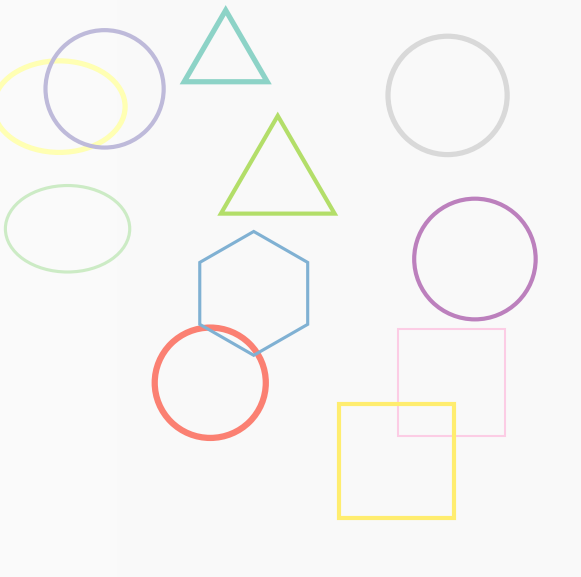[{"shape": "triangle", "thickness": 2.5, "radius": 0.41, "center": [0.388, 0.899]}, {"shape": "oval", "thickness": 2.5, "radius": 0.57, "center": [0.102, 0.815]}, {"shape": "circle", "thickness": 2, "radius": 0.51, "center": [0.18, 0.845]}, {"shape": "circle", "thickness": 3, "radius": 0.48, "center": [0.362, 0.336]}, {"shape": "hexagon", "thickness": 1.5, "radius": 0.54, "center": [0.437, 0.491]}, {"shape": "triangle", "thickness": 2, "radius": 0.56, "center": [0.478, 0.686]}, {"shape": "square", "thickness": 1, "radius": 0.46, "center": [0.777, 0.337]}, {"shape": "circle", "thickness": 2.5, "radius": 0.51, "center": [0.77, 0.834]}, {"shape": "circle", "thickness": 2, "radius": 0.52, "center": [0.817, 0.551]}, {"shape": "oval", "thickness": 1.5, "radius": 0.53, "center": [0.116, 0.603]}, {"shape": "square", "thickness": 2, "radius": 0.49, "center": [0.682, 0.201]}]